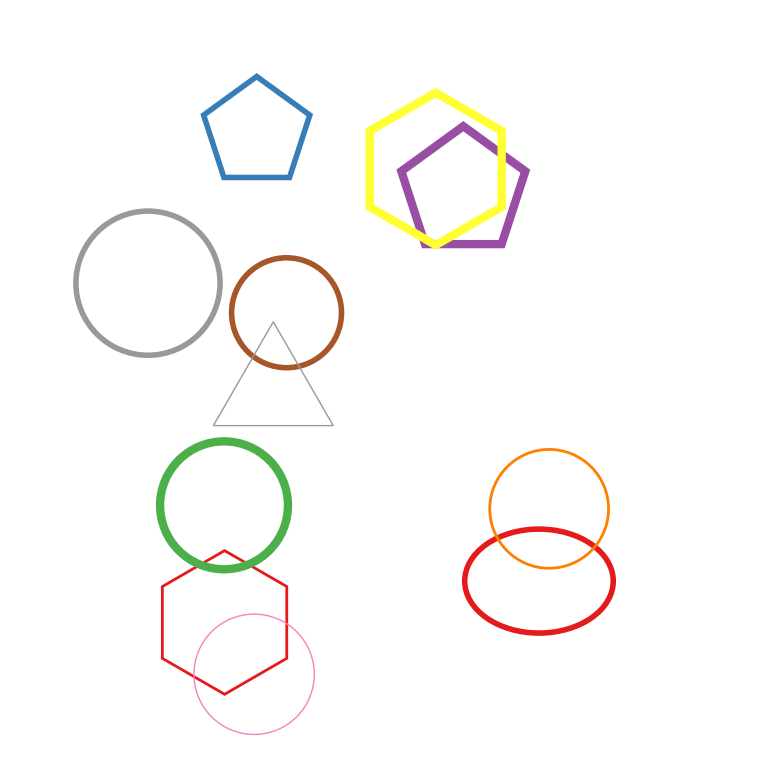[{"shape": "oval", "thickness": 2, "radius": 0.48, "center": [0.7, 0.245]}, {"shape": "hexagon", "thickness": 1, "radius": 0.47, "center": [0.292, 0.192]}, {"shape": "pentagon", "thickness": 2, "radius": 0.36, "center": [0.333, 0.828]}, {"shape": "circle", "thickness": 3, "radius": 0.42, "center": [0.291, 0.344]}, {"shape": "pentagon", "thickness": 3, "radius": 0.42, "center": [0.602, 0.751]}, {"shape": "circle", "thickness": 1, "radius": 0.39, "center": [0.713, 0.339]}, {"shape": "hexagon", "thickness": 3, "radius": 0.49, "center": [0.566, 0.781]}, {"shape": "circle", "thickness": 2, "radius": 0.36, "center": [0.372, 0.594]}, {"shape": "circle", "thickness": 0.5, "radius": 0.39, "center": [0.33, 0.124]}, {"shape": "triangle", "thickness": 0.5, "radius": 0.45, "center": [0.355, 0.492]}, {"shape": "circle", "thickness": 2, "radius": 0.47, "center": [0.192, 0.632]}]